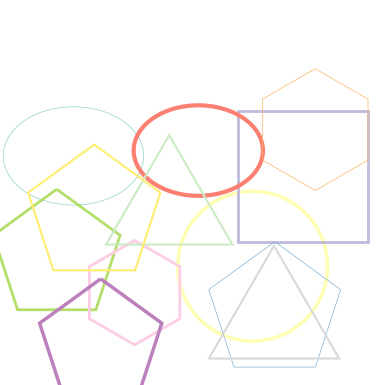[{"shape": "oval", "thickness": 0.5, "radius": 0.91, "center": [0.191, 0.595]}, {"shape": "circle", "thickness": 2.5, "radius": 0.97, "center": [0.656, 0.308]}, {"shape": "square", "thickness": 2, "radius": 0.85, "center": [0.787, 0.542]}, {"shape": "oval", "thickness": 3, "radius": 0.84, "center": [0.515, 0.609]}, {"shape": "pentagon", "thickness": 0.5, "radius": 0.9, "center": [0.714, 0.192]}, {"shape": "hexagon", "thickness": 0.5, "radius": 0.79, "center": [0.819, 0.663]}, {"shape": "pentagon", "thickness": 2, "radius": 0.87, "center": [0.147, 0.335]}, {"shape": "hexagon", "thickness": 2, "radius": 0.68, "center": [0.35, 0.24]}, {"shape": "triangle", "thickness": 1.5, "radius": 0.98, "center": [0.712, 0.166]}, {"shape": "pentagon", "thickness": 2.5, "radius": 0.83, "center": [0.262, 0.109]}, {"shape": "triangle", "thickness": 1.5, "radius": 0.95, "center": [0.439, 0.46]}, {"shape": "pentagon", "thickness": 1.5, "radius": 0.9, "center": [0.245, 0.444]}]